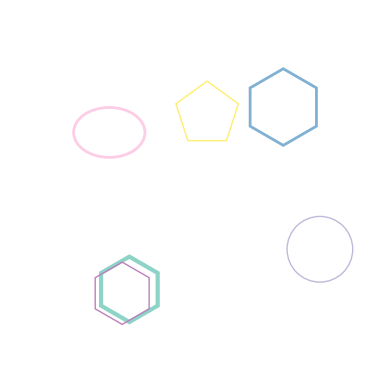[{"shape": "hexagon", "thickness": 3, "radius": 0.42, "center": [0.336, 0.248]}, {"shape": "circle", "thickness": 1, "radius": 0.43, "center": [0.831, 0.353]}, {"shape": "hexagon", "thickness": 2, "radius": 0.5, "center": [0.736, 0.722]}, {"shape": "oval", "thickness": 2, "radius": 0.46, "center": [0.284, 0.656]}, {"shape": "hexagon", "thickness": 1, "radius": 0.4, "center": [0.317, 0.238]}, {"shape": "pentagon", "thickness": 1, "radius": 0.43, "center": [0.538, 0.704]}]